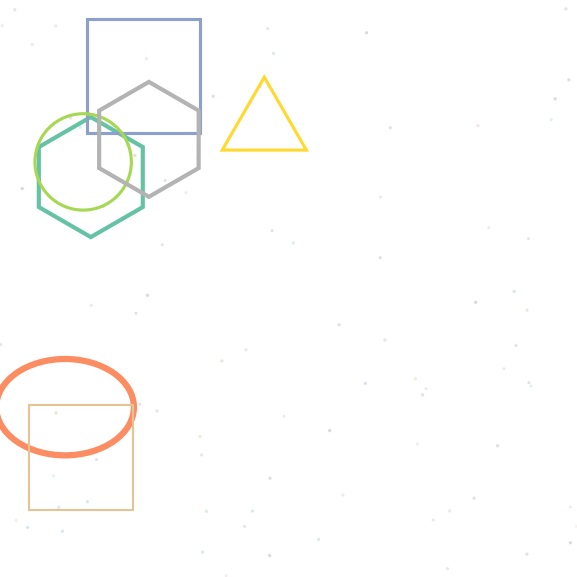[{"shape": "hexagon", "thickness": 2, "radius": 0.52, "center": [0.157, 0.693]}, {"shape": "oval", "thickness": 3, "radius": 0.6, "center": [0.113, 0.294]}, {"shape": "square", "thickness": 1.5, "radius": 0.49, "center": [0.249, 0.867]}, {"shape": "circle", "thickness": 1.5, "radius": 0.42, "center": [0.144, 0.719]}, {"shape": "triangle", "thickness": 1.5, "radius": 0.42, "center": [0.458, 0.781]}, {"shape": "square", "thickness": 1, "radius": 0.45, "center": [0.14, 0.207]}, {"shape": "hexagon", "thickness": 2, "radius": 0.5, "center": [0.258, 0.758]}]